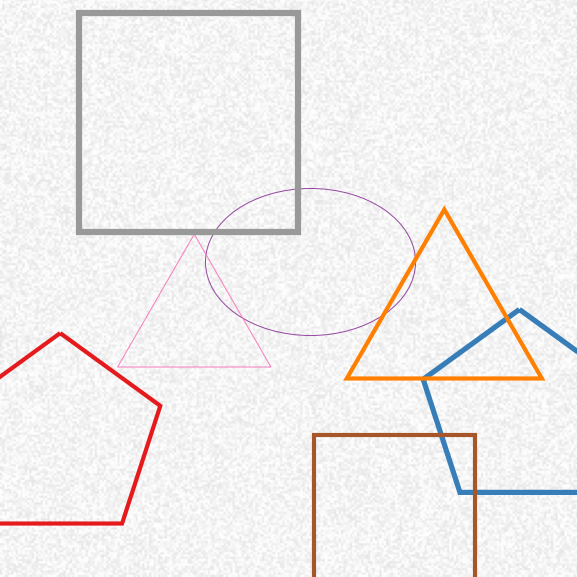[{"shape": "pentagon", "thickness": 2, "radius": 0.91, "center": [0.104, 0.24]}, {"shape": "pentagon", "thickness": 2.5, "radius": 0.88, "center": [0.899, 0.288]}, {"shape": "oval", "thickness": 0.5, "radius": 0.91, "center": [0.538, 0.545]}, {"shape": "triangle", "thickness": 2, "radius": 0.98, "center": [0.769, 0.441]}, {"shape": "square", "thickness": 2, "radius": 0.7, "center": [0.683, 0.107]}, {"shape": "triangle", "thickness": 0.5, "radius": 0.77, "center": [0.336, 0.44]}, {"shape": "square", "thickness": 3, "radius": 0.95, "center": [0.327, 0.787]}]